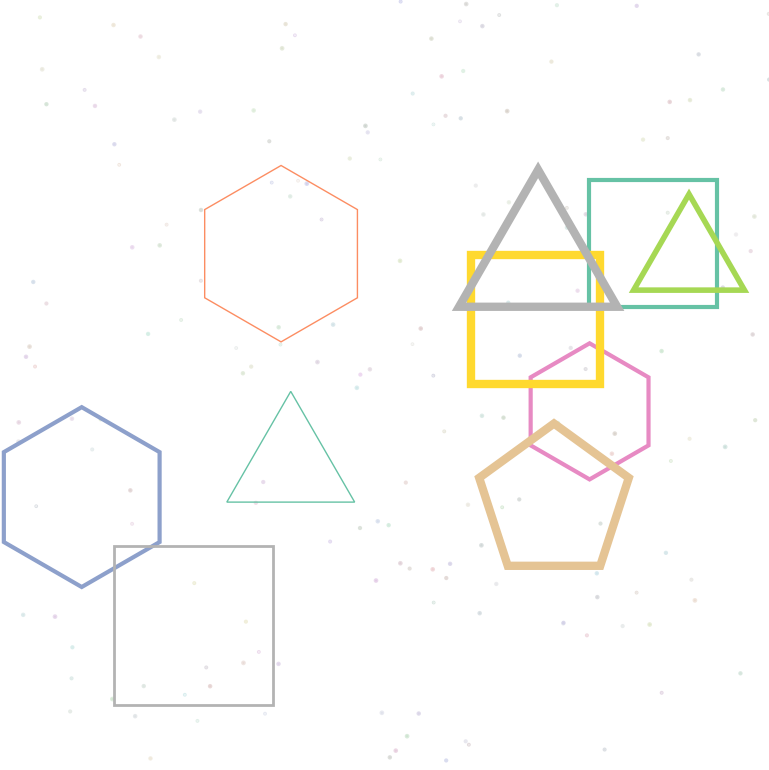[{"shape": "square", "thickness": 1.5, "radius": 0.41, "center": [0.848, 0.684]}, {"shape": "triangle", "thickness": 0.5, "radius": 0.48, "center": [0.378, 0.396]}, {"shape": "hexagon", "thickness": 0.5, "radius": 0.57, "center": [0.365, 0.671]}, {"shape": "hexagon", "thickness": 1.5, "radius": 0.58, "center": [0.106, 0.354]}, {"shape": "hexagon", "thickness": 1.5, "radius": 0.44, "center": [0.766, 0.466]}, {"shape": "triangle", "thickness": 2, "radius": 0.42, "center": [0.895, 0.665]}, {"shape": "square", "thickness": 3, "radius": 0.42, "center": [0.696, 0.585]}, {"shape": "pentagon", "thickness": 3, "radius": 0.51, "center": [0.719, 0.348]}, {"shape": "triangle", "thickness": 3, "radius": 0.59, "center": [0.699, 0.661]}, {"shape": "square", "thickness": 1, "radius": 0.52, "center": [0.252, 0.187]}]